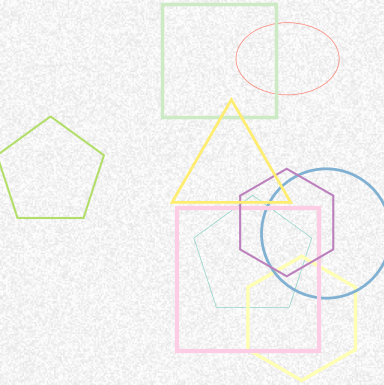[{"shape": "pentagon", "thickness": 0.5, "radius": 0.8, "center": [0.657, 0.332]}, {"shape": "hexagon", "thickness": 2.5, "radius": 0.81, "center": [0.784, 0.173]}, {"shape": "oval", "thickness": 0.5, "radius": 0.67, "center": [0.747, 0.847]}, {"shape": "circle", "thickness": 2, "radius": 0.84, "center": [0.847, 0.394]}, {"shape": "pentagon", "thickness": 1.5, "radius": 0.73, "center": [0.131, 0.552]}, {"shape": "square", "thickness": 3, "radius": 0.93, "center": [0.644, 0.274]}, {"shape": "hexagon", "thickness": 1.5, "radius": 0.7, "center": [0.745, 0.422]}, {"shape": "square", "thickness": 2.5, "radius": 0.73, "center": [0.569, 0.843]}, {"shape": "triangle", "thickness": 2, "radius": 0.89, "center": [0.601, 0.563]}]